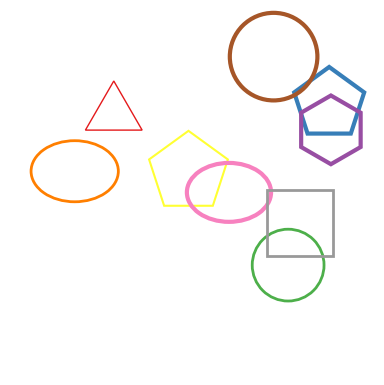[{"shape": "triangle", "thickness": 1, "radius": 0.43, "center": [0.296, 0.705]}, {"shape": "pentagon", "thickness": 3, "radius": 0.48, "center": [0.855, 0.73]}, {"shape": "circle", "thickness": 2, "radius": 0.47, "center": [0.748, 0.311]}, {"shape": "hexagon", "thickness": 3, "radius": 0.45, "center": [0.859, 0.663]}, {"shape": "oval", "thickness": 2, "radius": 0.57, "center": [0.194, 0.555]}, {"shape": "pentagon", "thickness": 1.5, "radius": 0.54, "center": [0.49, 0.553]}, {"shape": "circle", "thickness": 3, "radius": 0.57, "center": [0.711, 0.853]}, {"shape": "oval", "thickness": 3, "radius": 0.55, "center": [0.595, 0.5]}, {"shape": "square", "thickness": 2, "radius": 0.43, "center": [0.78, 0.421]}]